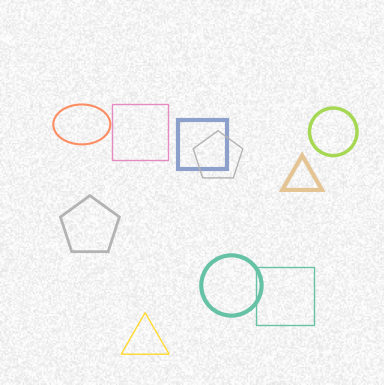[{"shape": "square", "thickness": 1, "radius": 0.38, "center": [0.74, 0.232]}, {"shape": "circle", "thickness": 3, "radius": 0.39, "center": [0.601, 0.259]}, {"shape": "oval", "thickness": 1.5, "radius": 0.37, "center": [0.212, 0.677]}, {"shape": "square", "thickness": 3, "radius": 0.32, "center": [0.526, 0.624]}, {"shape": "square", "thickness": 1, "radius": 0.36, "center": [0.365, 0.658]}, {"shape": "circle", "thickness": 2.5, "radius": 0.31, "center": [0.866, 0.658]}, {"shape": "triangle", "thickness": 1, "radius": 0.36, "center": [0.377, 0.116]}, {"shape": "triangle", "thickness": 3, "radius": 0.3, "center": [0.785, 0.537]}, {"shape": "pentagon", "thickness": 1, "radius": 0.34, "center": [0.566, 0.593]}, {"shape": "pentagon", "thickness": 2, "radius": 0.4, "center": [0.234, 0.412]}]